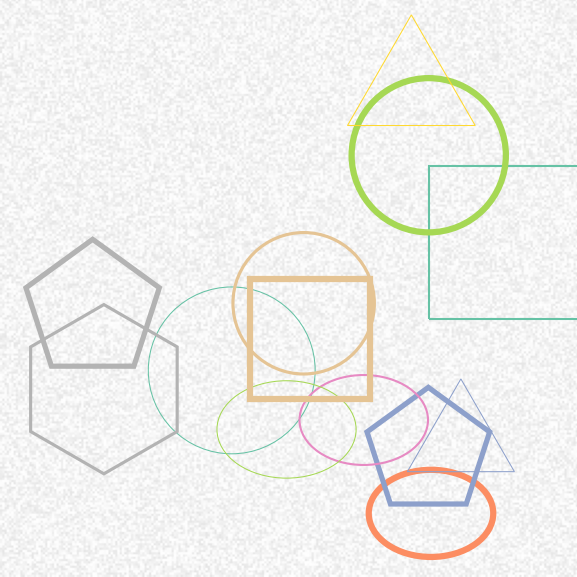[{"shape": "square", "thickness": 1, "radius": 0.66, "center": [0.876, 0.579]}, {"shape": "circle", "thickness": 0.5, "radius": 0.72, "center": [0.401, 0.358]}, {"shape": "oval", "thickness": 3, "radius": 0.54, "center": [0.746, 0.11]}, {"shape": "triangle", "thickness": 0.5, "radius": 0.54, "center": [0.798, 0.236]}, {"shape": "pentagon", "thickness": 2.5, "radius": 0.56, "center": [0.742, 0.217]}, {"shape": "oval", "thickness": 1, "radius": 0.56, "center": [0.63, 0.272]}, {"shape": "circle", "thickness": 3, "radius": 0.67, "center": [0.742, 0.73]}, {"shape": "oval", "thickness": 0.5, "radius": 0.6, "center": [0.496, 0.256]}, {"shape": "triangle", "thickness": 0.5, "radius": 0.64, "center": [0.712, 0.846]}, {"shape": "circle", "thickness": 1.5, "radius": 0.61, "center": [0.526, 0.474]}, {"shape": "square", "thickness": 3, "radius": 0.52, "center": [0.536, 0.412]}, {"shape": "hexagon", "thickness": 1.5, "radius": 0.73, "center": [0.18, 0.325]}, {"shape": "pentagon", "thickness": 2.5, "radius": 0.61, "center": [0.16, 0.463]}]